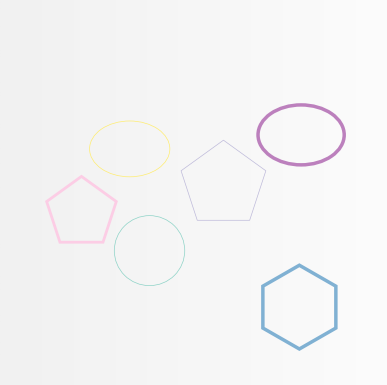[{"shape": "circle", "thickness": 0.5, "radius": 0.45, "center": [0.386, 0.349]}, {"shape": "pentagon", "thickness": 0.5, "radius": 0.58, "center": [0.577, 0.521]}, {"shape": "hexagon", "thickness": 2.5, "radius": 0.54, "center": [0.773, 0.202]}, {"shape": "pentagon", "thickness": 2, "radius": 0.47, "center": [0.21, 0.447]}, {"shape": "oval", "thickness": 2.5, "radius": 0.56, "center": [0.777, 0.65]}, {"shape": "oval", "thickness": 0.5, "radius": 0.52, "center": [0.335, 0.613]}]